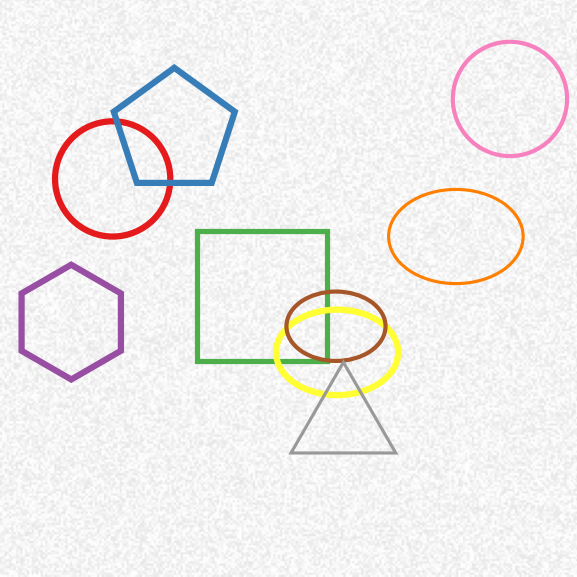[{"shape": "circle", "thickness": 3, "radius": 0.5, "center": [0.195, 0.689]}, {"shape": "pentagon", "thickness": 3, "radius": 0.55, "center": [0.302, 0.772]}, {"shape": "square", "thickness": 2.5, "radius": 0.56, "center": [0.454, 0.487]}, {"shape": "hexagon", "thickness": 3, "radius": 0.5, "center": [0.123, 0.441]}, {"shape": "oval", "thickness": 1.5, "radius": 0.58, "center": [0.789, 0.59]}, {"shape": "oval", "thickness": 3, "radius": 0.53, "center": [0.584, 0.389]}, {"shape": "oval", "thickness": 2, "radius": 0.43, "center": [0.582, 0.434]}, {"shape": "circle", "thickness": 2, "radius": 0.49, "center": [0.883, 0.828]}, {"shape": "triangle", "thickness": 1.5, "radius": 0.52, "center": [0.595, 0.267]}]